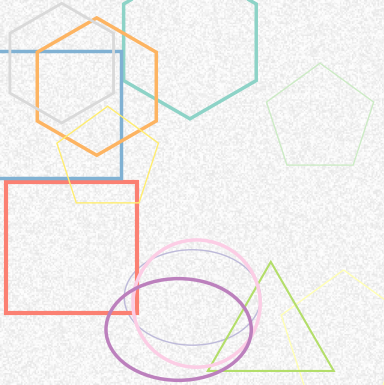[{"shape": "hexagon", "thickness": 2.5, "radius": 0.99, "center": [0.493, 0.89]}, {"shape": "pentagon", "thickness": 1, "radius": 0.85, "center": [0.892, 0.129]}, {"shape": "oval", "thickness": 1, "radius": 0.89, "center": [0.5, 0.227]}, {"shape": "square", "thickness": 3, "radius": 0.85, "center": [0.186, 0.358]}, {"shape": "square", "thickness": 2.5, "radius": 0.83, "center": [0.148, 0.703]}, {"shape": "hexagon", "thickness": 2.5, "radius": 0.89, "center": [0.251, 0.775]}, {"shape": "triangle", "thickness": 1.5, "radius": 0.94, "center": [0.703, 0.131]}, {"shape": "circle", "thickness": 2.5, "radius": 0.83, "center": [0.511, 0.211]}, {"shape": "hexagon", "thickness": 2, "radius": 0.78, "center": [0.16, 0.836]}, {"shape": "oval", "thickness": 2.5, "radius": 0.94, "center": [0.464, 0.144]}, {"shape": "pentagon", "thickness": 1, "radius": 0.73, "center": [0.831, 0.69]}, {"shape": "pentagon", "thickness": 1, "radius": 0.69, "center": [0.28, 0.585]}]